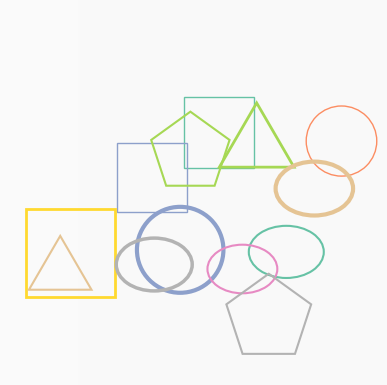[{"shape": "square", "thickness": 1, "radius": 0.46, "center": [0.565, 0.656]}, {"shape": "oval", "thickness": 1.5, "radius": 0.48, "center": [0.739, 0.346]}, {"shape": "circle", "thickness": 1, "radius": 0.46, "center": [0.881, 0.634]}, {"shape": "circle", "thickness": 3, "radius": 0.56, "center": [0.465, 0.351]}, {"shape": "square", "thickness": 1, "radius": 0.45, "center": [0.392, 0.54]}, {"shape": "oval", "thickness": 1.5, "radius": 0.45, "center": [0.626, 0.301]}, {"shape": "pentagon", "thickness": 1.5, "radius": 0.53, "center": [0.491, 0.604]}, {"shape": "triangle", "thickness": 2, "radius": 0.56, "center": [0.662, 0.621]}, {"shape": "square", "thickness": 2, "radius": 0.57, "center": [0.182, 0.343]}, {"shape": "oval", "thickness": 3, "radius": 0.5, "center": [0.811, 0.51]}, {"shape": "triangle", "thickness": 1.5, "radius": 0.47, "center": [0.155, 0.294]}, {"shape": "oval", "thickness": 2.5, "radius": 0.49, "center": [0.398, 0.313]}, {"shape": "pentagon", "thickness": 1.5, "radius": 0.58, "center": [0.694, 0.174]}]